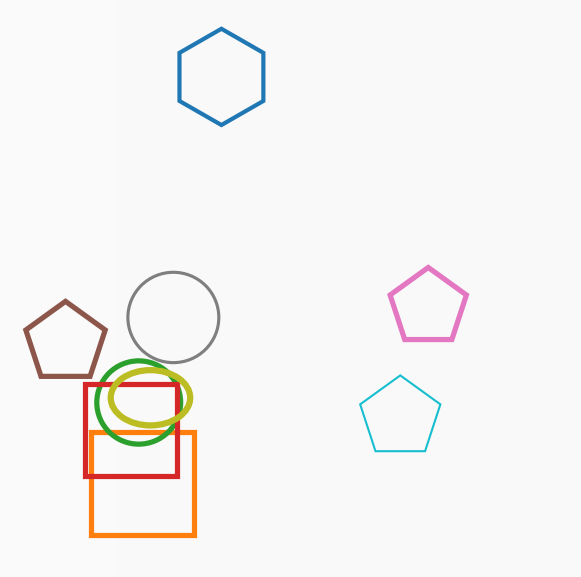[{"shape": "hexagon", "thickness": 2, "radius": 0.42, "center": [0.381, 0.866]}, {"shape": "square", "thickness": 2.5, "radius": 0.44, "center": [0.245, 0.162]}, {"shape": "circle", "thickness": 2.5, "radius": 0.36, "center": [0.239, 0.302]}, {"shape": "square", "thickness": 2.5, "radius": 0.4, "center": [0.226, 0.255]}, {"shape": "pentagon", "thickness": 2.5, "radius": 0.36, "center": [0.113, 0.406]}, {"shape": "pentagon", "thickness": 2.5, "radius": 0.34, "center": [0.737, 0.467]}, {"shape": "circle", "thickness": 1.5, "radius": 0.39, "center": [0.298, 0.449]}, {"shape": "oval", "thickness": 3, "radius": 0.34, "center": [0.259, 0.31]}, {"shape": "pentagon", "thickness": 1, "radius": 0.36, "center": [0.689, 0.277]}]